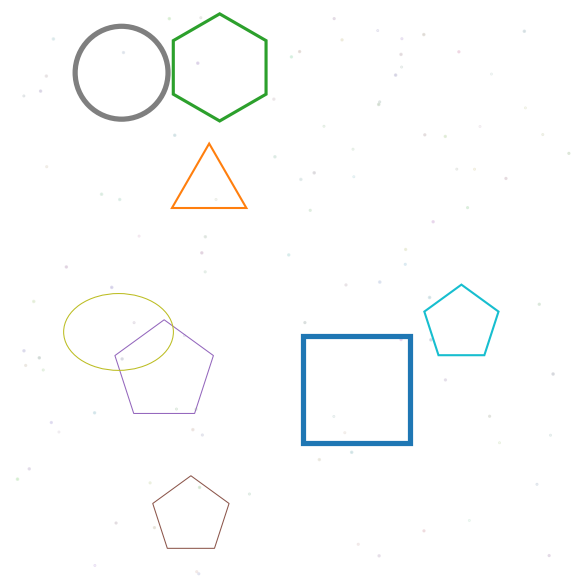[{"shape": "square", "thickness": 2.5, "radius": 0.46, "center": [0.618, 0.325]}, {"shape": "triangle", "thickness": 1, "radius": 0.37, "center": [0.362, 0.676]}, {"shape": "hexagon", "thickness": 1.5, "radius": 0.46, "center": [0.38, 0.882]}, {"shape": "pentagon", "thickness": 0.5, "radius": 0.45, "center": [0.284, 0.356]}, {"shape": "pentagon", "thickness": 0.5, "radius": 0.35, "center": [0.331, 0.106]}, {"shape": "circle", "thickness": 2.5, "radius": 0.4, "center": [0.211, 0.873]}, {"shape": "oval", "thickness": 0.5, "radius": 0.48, "center": [0.205, 0.424]}, {"shape": "pentagon", "thickness": 1, "radius": 0.34, "center": [0.799, 0.439]}]